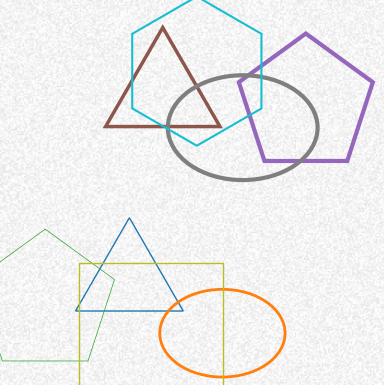[{"shape": "triangle", "thickness": 1, "radius": 0.81, "center": [0.336, 0.273]}, {"shape": "oval", "thickness": 2, "radius": 0.81, "center": [0.578, 0.135]}, {"shape": "pentagon", "thickness": 0.5, "radius": 0.95, "center": [0.117, 0.216]}, {"shape": "pentagon", "thickness": 3, "radius": 0.91, "center": [0.794, 0.73]}, {"shape": "triangle", "thickness": 2.5, "radius": 0.86, "center": [0.423, 0.757]}, {"shape": "oval", "thickness": 3, "radius": 0.97, "center": [0.63, 0.668]}, {"shape": "square", "thickness": 1, "radius": 0.94, "center": [0.392, 0.129]}, {"shape": "hexagon", "thickness": 1.5, "radius": 0.97, "center": [0.511, 0.815]}]